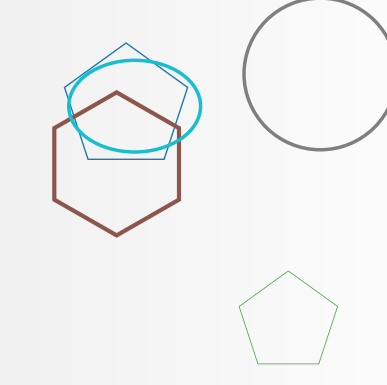[{"shape": "pentagon", "thickness": 1, "radius": 0.83, "center": [0.325, 0.721]}, {"shape": "pentagon", "thickness": 0.5, "radius": 0.67, "center": [0.744, 0.163]}, {"shape": "hexagon", "thickness": 3, "radius": 0.93, "center": [0.301, 0.574]}, {"shape": "circle", "thickness": 2.5, "radius": 0.98, "center": [0.827, 0.808]}, {"shape": "oval", "thickness": 2.5, "radius": 0.85, "center": [0.348, 0.724]}]